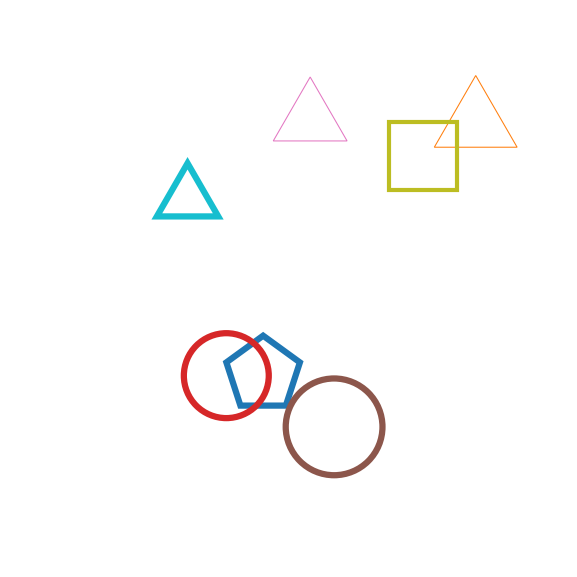[{"shape": "pentagon", "thickness": 3, "radius": 0.33, "center": [0.456, 0.351]}, {"shape": "triangle", "thickness": 0.5, "radius": 0.41, "center": [0.824, 0.786]}, {"shape": "circle", "thickness": 3, "radius": 0.37, "center": [0.392, 0.349]}, {"shape": "circle", "thickness": 3, "radius": 0.42, "center": [0.579, 0.26]}, {"shape": "triangle", "thickness": 0.5, "radius": 0.37, "center": [0.537, 0.792]}, {"shape": "square", "thickness": 2, "radius": 0.3, "center": [0.732, 0.729]}, {"shape": "triangle", "thickness": 3, "radius": 0.31, "center": [0.325, 0.655]}]